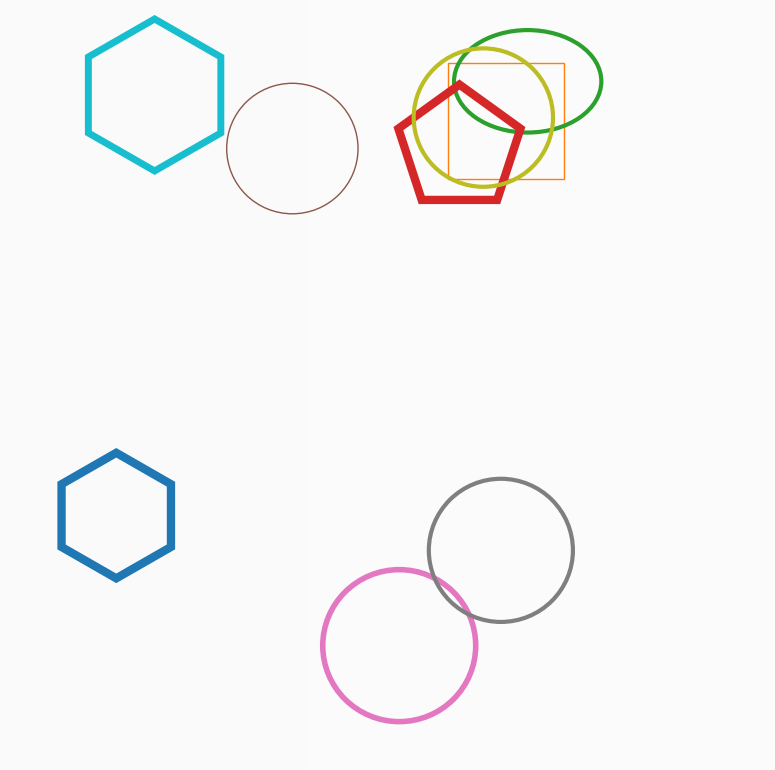[{"shape": "hexagon", "thickness": 3, "radius": 0.41, "center": [0.15, 0.33]}, {"shape": "square", "thickness": 0.5, "radius": 0.38, "center": [0.653, 0.843]}, {"shape": "oval", "thickness": 1.5, "radius": 0.48, "center": [0.681, 0.894]}, {"shape": "pentagon", "thickness": 3, "radius": 0.41, "center": [0.593, 0.807]}, {"shape": "circle", "thickness": 0.5, "radius": 0.42, "center": [0.377, 0.807]}, {"shape": "circle", "thickness": 2, "radius": 0.49, "center": [0.515, 0.162]}, {"shape": "circle", "thickness": 1.5, "radius": 0.46, "center": [0.646, 0.285]}, {"shape": "circle", "thickness": 1.5, "radius": 0.45, "center": [0.624, 0.847]}, {"shape": "hexagon", "thickness": 2.5, "radius": 0.49, "center": [0.199, 0.877]}]